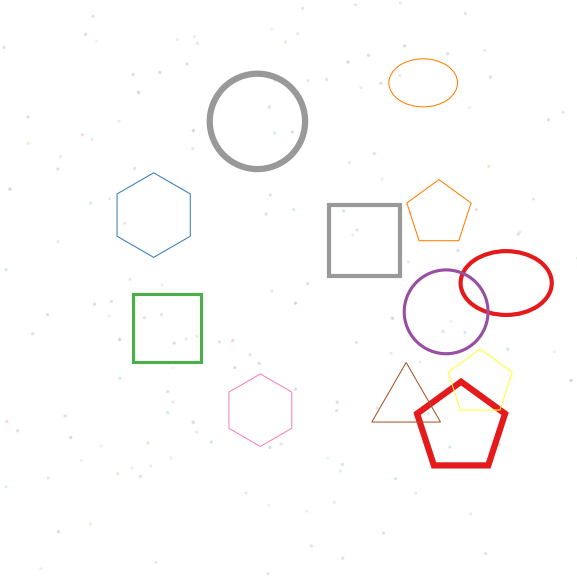[{"shape": "pentagon", "thickness": 3, "radius": 0.4, "center": [0.798, 0.258]}, {"shape": "oval", "thickness": 2, "radius": 0.39, "center": [0.877, 0.509]}, {"shape": "hexagon", "thickness": 0.5, "radius": 0.37, "center": [0.266, 0.627]}, {"shape": "square", "thickness": 1.5, "radius": 0.29, "center": [0.289, 0.431]}, {"shape": "circle", "thickness": 1.5, "radius": 0.36, "center": [0.773, 0.459]}, {"shape": "pentagon", "thickness": 0.5, "radius": 0.29, "center": [0.76, 0.63]}, {"shape": "oval", "thickness": 0.5, "radius": 0.3, "center": [0.733, 0.856]}, {"shape": "pentagon", "thickness": 0.5, "radius": 0.29, "center": [0.832, 0.336]}, {"shape": "triangle", "thickness": 0.5, "radius": 0.34, "center": [0.703, 0.303]}, {"shape": "hexagon", "thickness": 0.5, "radius": 0.31, "center": [0.451, 0.289]}, {"shape": "square", "thickness": 2, "radius": 0.31, "center": [0.632, 0.583]}, {"shape": "circle", "thickness": 3, "radius": 0.41, "center": [0.446, 0.789]}]